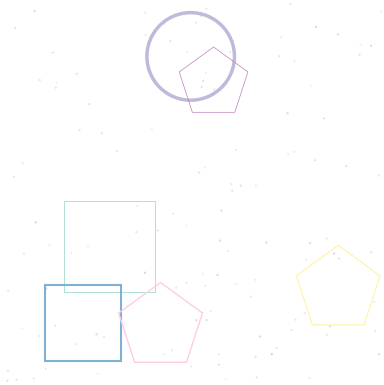[{"shape": "square", "thickness": 0.5, "radius": 0.59, "center": [0.283, 0.359]}, {"shape": "circle", "thickness": 2.5, "radius": 0.57, "center": [0.495, 0.853]}, {"shape": "square", "thickness": 1.5, "radius": 0.5, "center": [0.215, 0.16]}, {"shape": "pentagon", "thickness": 1, "radius": 0.57, "center": [0.417, 0.152]}, {"shape": "pentagon", "thickness": 0.5, "radius": 0.47, "center": [0.555, 0.784]}, {"shape": "pentagon", "thickness": 0.5, "radius": 0.57, "center": [0.879, 0.248]}]